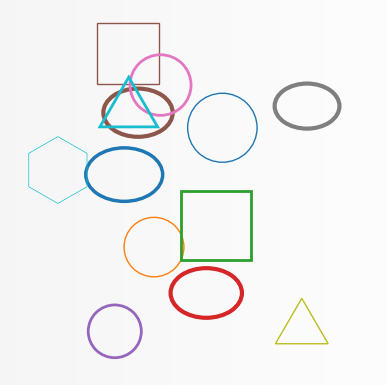[{"shape": "circle", "thickness": 1, "radius": 0.45, "center": [0.574, 0.668]}, {"shape": "oval", "thickness": 2.5, "radius": 0.5, "center": [0.321, 0.546]}, {"shape": "circle", "thickness": 1, "radius": 0.39, "center": [0.397, 0.358]}, {"shape": "square", "thickness": 2, "radius": 0.45, "center": [0.558, 0.414]}, {"shape": "oval", "thickness": 3, "radius": 0.46, "center": [0.532, 0.239]}, {"shape": "circle", "thickness": 2, "radius": 0.34, "center": [0.296, 0.139]}, {"shape": "square", "thickness": 1, "radius": 0.4, "center": [0.331, 0.86]}, {"shape": "oval", "thickness": 3, "radius": 0.45, "center": [0.356, 0.707]}, {"shape": "circle", "thickness": 2, "radius": 0.39, "center": [0.414, 0.779]}, {"shape": "oval", "thickness": 3, "radius": 0.42, "center": [0.792, 0.724]}, {"shape": "triangle", "thickness": 1, "radius": 0.39, "center": [0.779, 0.146]}, {"shape": "hexagon", "thickness": 0.5, "radius": 0.43, "center": [0.149, 0.558]}, {"shape": "triangle", "thickness": 2, "radius": 0.43, "center": [0.332, 0.713]}]